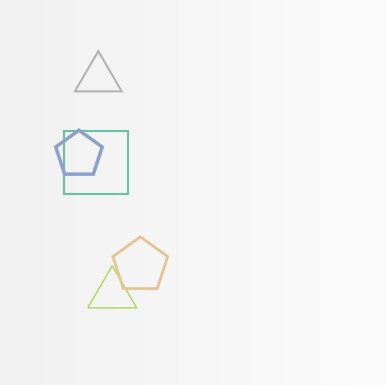[{"shape": "square", "thickness": 1.5, "radius": 0.41, "center": [0.248, 0.578]}, {"shape": "pentagon", "thickness": 2.5, "radius": 0.32, "center": [0.204, 0.599]}, {"shape": "triangle", "thickness": 1, "radius": 0.36, "center": [0.29, 0.237]}, {"shape": "pentagon", "thickness": 2, "radius": 0.37, "center": [0.362, 0.311]}, {"shape": "triangle", "thickness": 1.5, "radius": 0.35, "center": [0.254, 0.798]}]